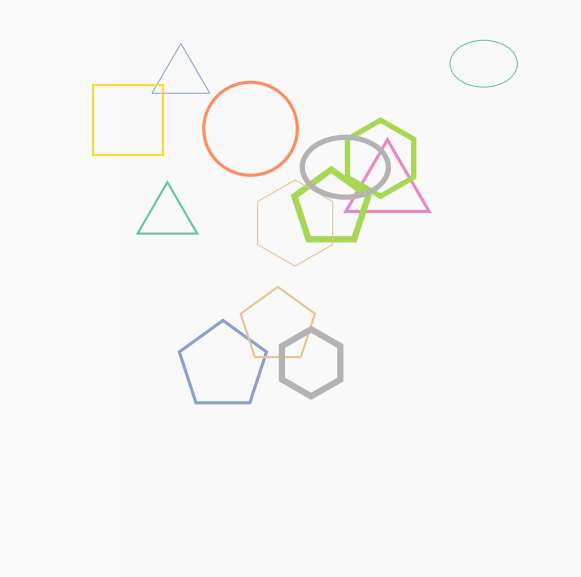[{"shape": "oval", "thickness": 0.5, "radius": 0.29, "center": [0.832, 0.889]}, {"shape": "triangle", "thickness": 1, "radius": 0.3, "center": [0.288, 0.624]}, {"shape": "circle", "thickness": 1.5, "radius": 0.4, "center": [0.431, 0.776]}, {"shape": "pentagon", "thickness": 1.5, "radius": 0.39, "center": [0.384, 0.365]}, {"shape": "triangle", "thickness": 0.5, "radius": 0.29, "center": [0.311, 0.866]}, {"shape": "triangle", "thickness": 1.5, "radius": 0.41, "center": [0.667, 0.674]}, {"shape": "hexagon", "thickness": 2.5, "radius": 0.33, "center": [0.655, 0.725]}, {"shape": "pentagon", "thickness": 3, "radius": 0.33, "center": [0.57, 0.639]}, {"shape": "square", "thickness": 1, "radius": 0.3, "center": [0.22, 0.792]}, {"shape": "pentagon", "thickness": 1, "radius": 0.34, "center": [0.478, 0.435]}, {"shape": "hexagon", "thickness": 0.5, "radius": 0.37, "center": [0.508, 0.613]}, {"shape": "hexagon", "thickness": 3, "radius": 0.29, "center": [0.535, 0.371]}, {"shape": "oval", "thickness": 2.5, "radius": 0.37, "center": [0.594, 0.71]}]